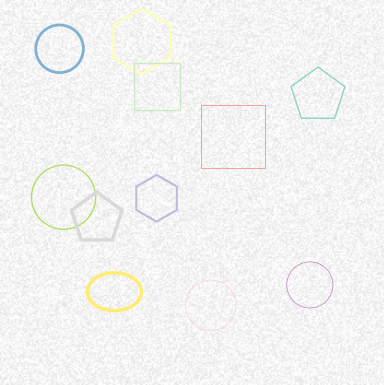[{"shape": "pentagon", "thickness": 1, "radius": 0.37, "center": [0.826, 0.752]}, {"shape": "hexagon", "thickness": 1.5, "radius": 0.42, "center": [0.368, 0.892]}, {"shape": "hexagon", "thickness": 1.5, "radius": 0.3, "center": [0.407, 0.485]}, {"shape": "square", "thickness": 0.5, "radius": 0.41, "center": [0.606, 0.645]}, {"shape": "circle", "thickness": 2, "radius": 0.31, "center": [0.155, 0.873]}, {"shape": "circle", "thickness": 1, "radius": 0.42, "center": [0.165, 0.488]}, {"shape": "circle", "thickness": 0.5, "radius": 0.33, "center": [0.548, 0.207]}, {"shape": "pentagon", "thickness": 2.5, "radius": 0.34, "center": [0.251, 0.433]}, {"shape": "circle", "thickness": 0.5, "radius": 0.3, "center": [0.805, 0.26]}, {"shape": "square", "thickness": 1, "radius": 0.3, "center": [0.407, 0.776]}, {"shape": "oval", "thickness": 2.5, "radius": 0.35, "center": [0.297, 0.242]}]